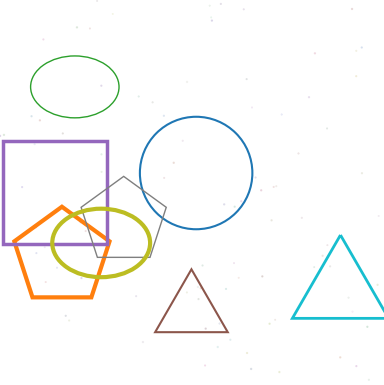[{"shape": "circle", "thickness": 1.5, "radius": 0.73, "center": [0.509, 0.551]}, {"shape": "pentagon", "thickness": 3, "radius": 0.65, "center": [0.161, 0.333]}, {"shape": "oval", "thickness": 1, "radius": 0.57, "center": [0.194, 0.774]}, {"shape": "square", "thickness": 2.5, "radius": 0.67, "center": [0.143, 0.5]}, {"shape": "triangle", "thickness": 1.5, "radius": 0.54, "center": [0.497, 0.192]}, {"shape": "pentagon", "thickness": 1, "radius": 0.58, "center": [0.321, 0.426]}, {"shape": "oval", "thickness": 3, "radius": 0.64, "center": [0.263, 0.369]}, {"shape": "triangle", "thickness": 2, "radius": 0.72, "center": [0.884, 0.245]}]